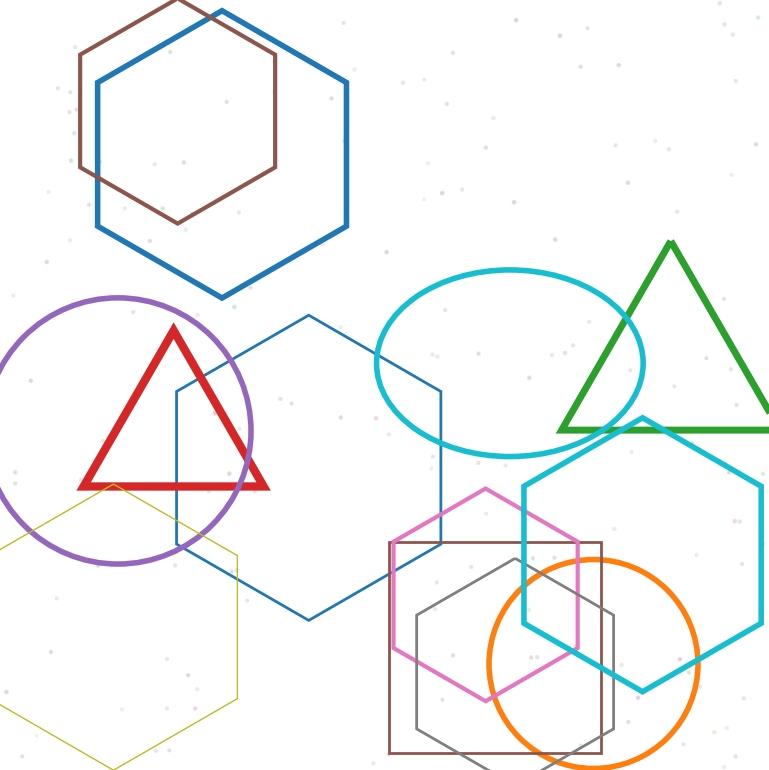[{"shape": "hexagon", "thickness": 2, "radius": 0.93, "center": [0.288, 0.8]}, {"shape": "hexagon", "thickness": 1, "radius": 0.99, "center": [0.401, 0.392]}, {"shape": "circle", "thickness": 2, "radius": 0.68, "center": [0.771, 0.138]}, {"shape": "triangle", "thickness": 2.5, "radius": 0.82, "center": [0.871, 0.523]}, {"shape": "triangle", "thickness": 3, "radius": 0.68, "center": [0.226, 0.436]}, {"shape": "circle", "thickness": 2, "radius": 0.86, "center": [0.153, 0.44]}, {"shape": "hexagon", "thickness": 1.5, "radius": 0.73, "center": [0.231, 0.856]}, {"shape": "square", "thickness": 1, "radius": 0.69, "center": [0.643, 0.159]}, {"shape": "hexagon", "thickness": 1.5, "radius": 0.69, "center": [0.631, 0.227]}, {"shape": "hexagon", "thickness": 1, "radius": 0.74, "center": [0.669, 0.127]}, {"shape": "hexagon", "thickness": 0.5, "radius": 0.93, "center": [0.147, 0.186]}, {"shape": "oval", "thickness": 2, "radius": 0.87, "center": [0.662, 0.528]}, {"shape": "hexagon", "thickness": 2, "radius": 0.89, "center": [0.835, 0.28]}]